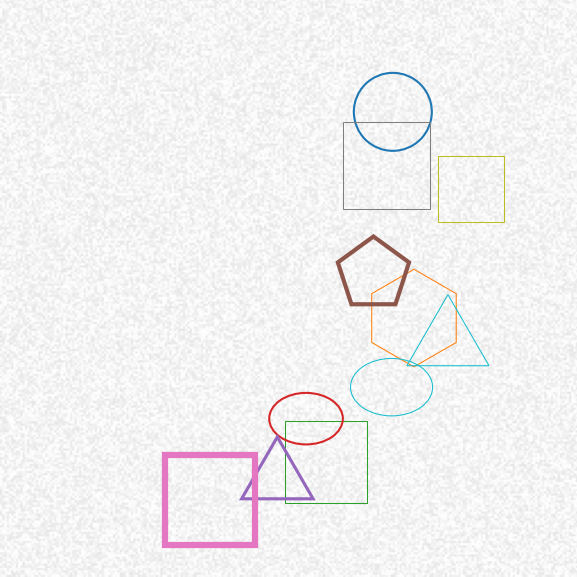[{"shape": "circle", "thickness": 1, "radius": 0.34, "center": [0.68, 0.805]}, {"shape": "hexagon", "thickness": 0.5, "radius": 0.42, "center": [0.717, 0.448]}, {"shape": "square", "thickness": 0.5, "radius": 0.35, "center": [0.565, 0.199]}, {"shape": "oval", "thickness": 1, "radius": 0.32, "center": [0.53, 0.274]}, {"shape": "triangle", "thickness": 1.5, "radius": 0.36, "center": [0.48, 0.171]}, {"shape": "pentagon", "thickness": 2, "radius": 0.32, "center": [0.647, 0.525]}, {"shape": "square", "thickness": 3, "radius": 0.39, "center": [0.363, 0.134]}, {"shape": "square", "thickness": 0.5, "radius": 0.38, "center": [0.669, 0.713]}, {"shape": "square", "thickness": 0.5, "radius": 0.29, "center": [0.815, 0.672]}, {"shape": "triangle", "thickness": 0.5, "radius": 0.41, "center": [0.776, 0.407]}, {"shape": "oval", "thickness": 0.5, "radius": 0.36, "center": [0.678, 0.329]}]